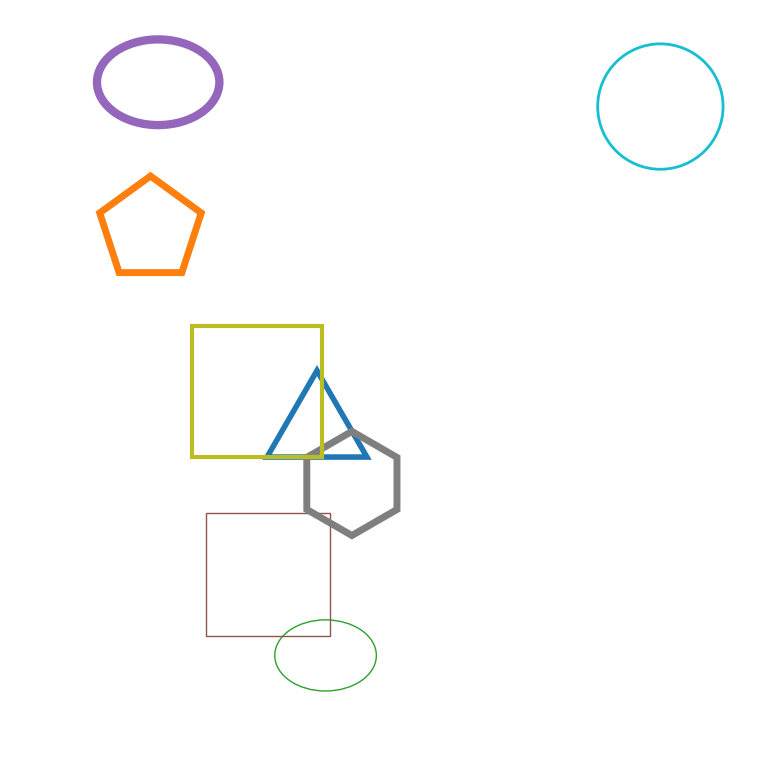[{"shape": "triangle", "thickness": 2, "radius": 0.37, "center": [0.412, 0.444]}, {"shape": "pentagon", "thickness": 2.5, "radius": 0.35, "center": [0.195, 0.702]}, {"shape": "oval", "thickness": 0.5, "radius": 0.33, "center": [0.423, 0.149]}, {"shape": "oval", "thickness": 3, "radius": 0.4, "center": [0.205, 0.893]}, {"shape": "square", "thickness": 0.5, "radius": 0.4, "center": [0.348, 0.254]}, {"shape": "hexagon", "thickness": 2.5, "radius": 0.34, "center": [0.457, 0.372]}, {"shape": "square", "thickness": 1.5, "radius": 0.42, "center": [0.334, 0.491]}, {"shape": "circle", "thickness": 1, "radius": 0.41, "center": [0.858, 0.862]}]